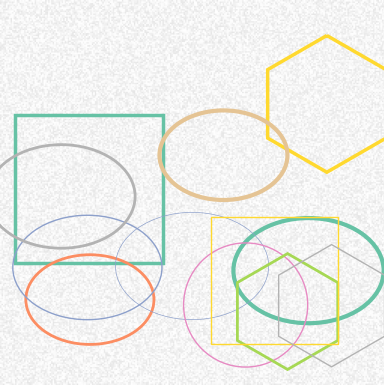[{"shape": "oval", "thickness": 3, "radius": 0.98, "center": [0.801, 0.297]}, {"shape": "square", "thickness": 2.5, "radius": 0.96, "center": [0.231, 0.509]}, {"shape": "oval", "thickness": 2, "radius": 0.83, "center": [0.234, 0.222]}, {"shape": "oval", "thickness": 1, "radius": 0.97, "center": [0.227, 0.305]}, {"shape": "oval", "thickness": 0.5, "radius": 0.99, "center": [0.499, 0.309]}, {"shape": "circle", "thickness": 1, "radius": 0.81, "center": [0.638, 0.208]}, {"shape": "hexagon", "thickness": 2, "radius": 0.75, "center": [0.747, 0.191]}, {"shape": "square", "thickness": 1, "radius": 0.83, "center": [0.713, 0.271]}, {"shape": "hexagon", "thickness": 2.5, "radius": 0.89, "center": [0.849, 0.73]}, {"shape": "oval", "thickness": 3, "radius": 0.83, "center": [0.58, 0.597]}, {"shape": "hexagon", "thickness": 1, "radius": 0.79, "center": [0.861, 0.206]}, {"shape": "oval", "thickness": 2, "radius": 0.96, "center": [0.159, 0.49]}]